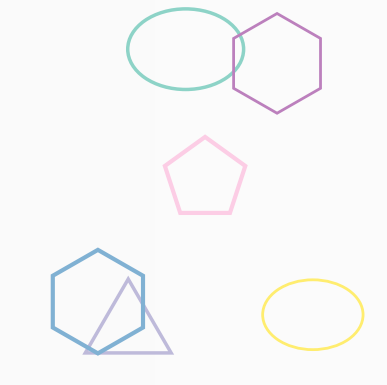[{"shape": "oval", "thickness": 2.5, "radius": 0.75, "center": [0.479, 0.872]}, {"shape": "triangle", "thickness": 2.5, "radius": 0.64, "center": [0.331, 0.147]}, {"shape": "hexagon", "thickness": 3, "radius": 0.67, "center": [0.253, 0.217]}, {"shape": "pentagon", "thickness": 3, "radius": 0.55, "center": [0.529, 0.535]}, {"shape": "hexagon", "thickness": 2, "radius": 0.65, "center": [0.715, 0.835]}, {"shape": "oval", "thickness": 2, "radius": 0.65, "center": [0.807, 0.183]}]